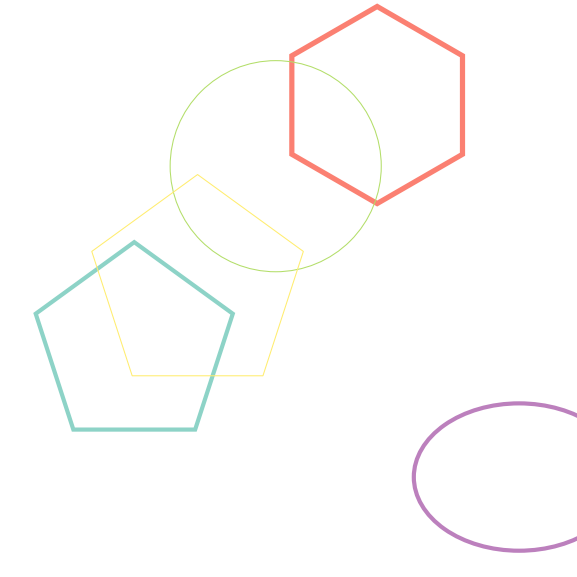[{"shape": "pentagon", "thickness": 2, "radius": 0.9, "center": [0.232, 0.4]}, {"shape": "hexagon", "thickness": 2.5, "radius": 0.85, "center": [0.653, 0.817]}, {"shape": "circle", "thickness": 0.5, "radius": 0.91, "center": [0.477, 0.711]}, {"shape": "oval", "thickness": 2, "radius": 0.91, "center": [0.899, 0.173]}, {"shape": "pentagon", "thickness": 0.5, "radius": 0.96, "center": [0.342, 0.504]}]